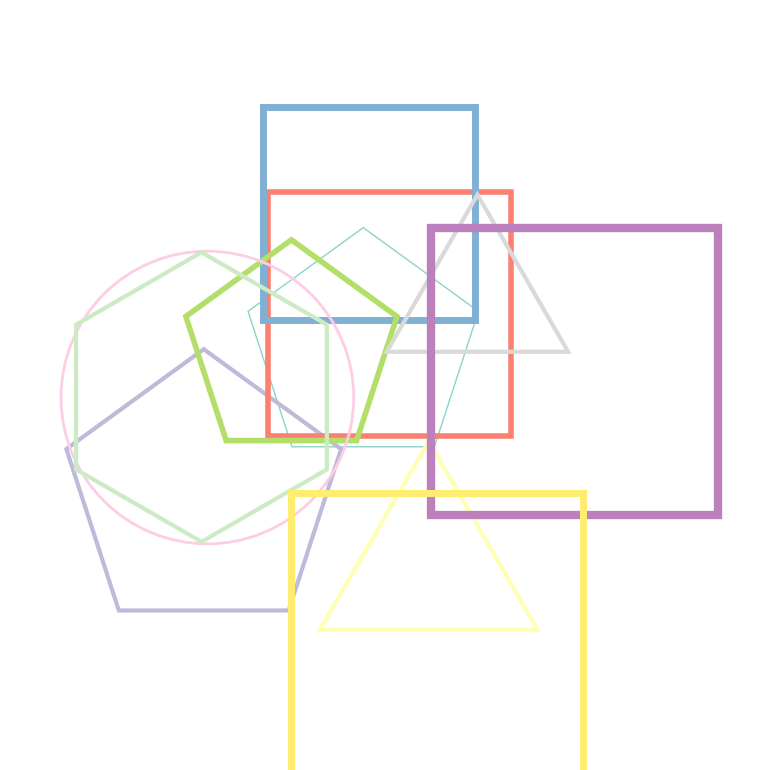[{"shape": "pentagon", "thickness": 0.5, "radius": 0.79, "center": [0.472, 0.547]}, {"shape": "triangle", "thickness": 1.5, "radius": 0.82, "center": [0.557, 0.264]}, {"shape": "pentagon", "thickness": 1.5, "radius": 0.94, "center": [0.265, 0.359]}, {"shape": "square", "thickness": 2, "radius": 0.79, "center": [0.506, 0.592]}, {"shape": "square", "thickness": 2.5, "radius": 0.69, "center": [0.479, 0.723]}, {"shape": "pentagon", "thickness": 2, "radius": 0.72, "center": [0.378, 0.544]}, {"shape": "circle", "thickness": 1, "radius": 0.95, "center": [0.269, 0.484]}, {"shape": "triangle", "thickness": 1.5, "radius": 0.68, "center": [0.62, 0.611]}, {"shape": "square", "thickness": 3, "radius": 0.93, "center": [0.746, 0.517]}, {"shape": "hexagon", "thickness": 1.5, "radius": 0.94, "center": [0.262, 0.484]}, {"shape": "square", "thickness": 2.5, "radius": 0.95, "center": [0.568, 0.17]}]